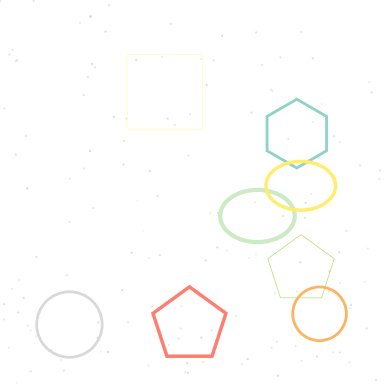[{"shape": "hexagon", "thickness": 2, "radius": 0.45, "center": [0.771, 0.653]}, {"shape": "square", "thickness": 0.5, "radius": 0.49, "center": [0.427, 0.762]}, {"shape": "pentagon", "thickness": 2.5, "radius": 0.5, "center": [0.492, 0.155]}, {"shape": "circle", "thickness": 2, "radius": 0.35, "center": [0.83, 0.185]}, {"shape": "pentagon", "thickness": 0.5, "radius": 0.45, "center": [0.782, 0.3]}, {"shape": "circle", "thickness": 2, "radius": 0.43, "center": [0.18, 0.157]}, {"shape": "oval", "thickness": 3, "radius": 0.48, "center": [0.669, 0.439]}, {"shape": "oval", "thickness": 2.5, "radius": 0.45, "center": [0.781, 0.517]}]